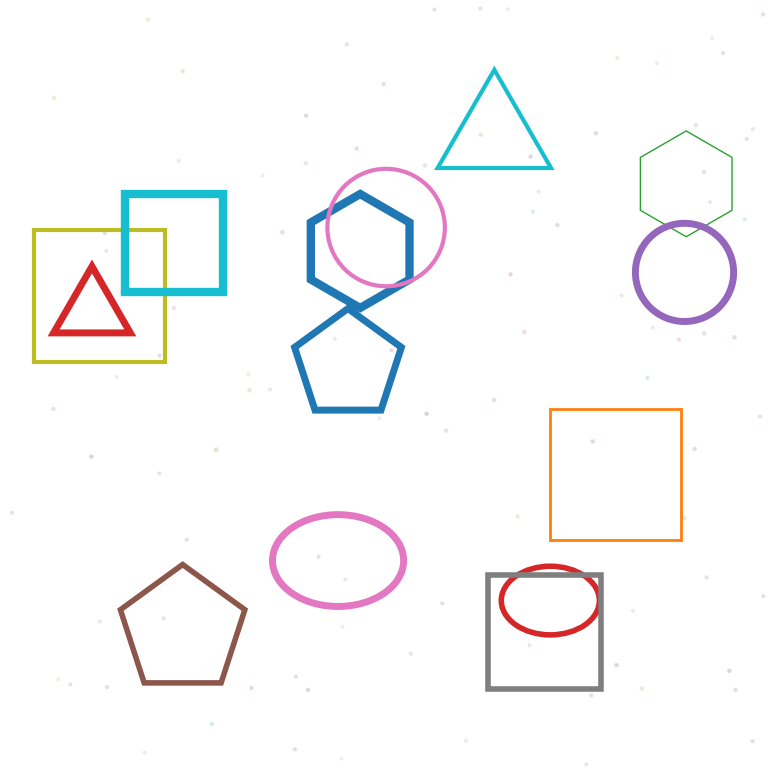[{"shape": "hexagon", "thickness": 3, "radius": 0.37, "center": [0.468, 0.674]}, {"shape": "pentagon", "thickness": 2.5, "radius": 0.36, "center": [0.452, 0.526]}, {"shape": "square", "thickness": 1, "radius": 0.43, "center": [0.8, 0.384]}, {"shape": "hexagon", "thickness": 0.5, "radius": 0.34, "center": [0.891, 0.761]}, {"shape": "oval", "thickness": 2, "radius": 0.32, "center": [0.715, 0.22]}, {"shape": "triangle", "thickness": 2.5, "radius": 0.29, "center": [0.119, 0.596]}, {"shape": "circle", "thickness": 2.5, "radius": 0.32, "center": [0.889, 0.646]}, {"shape": "pentagon", "thickness": 2, "radius": 0.42, "center": [0.237, 0.182]}, {"shape": "oval", "thickness": 2.5, "radius": 0.43, "center": [0.439, 0.272]}, {"shape": "circle", "thickness": 1.5, "radius": 0.38, "center": [0.501, 0.704]}, {"shape": "square", "thickness": 2, "radius": 0.37, "center": [0.707, 0.179]}, {"shape": "square", "thickness": 1.5, "radius": 0.43, "center": [0.129, 0.616]}, {"shape": "square", "thickness": 3, "radius": 0.32, "center": [0.226, 0.684]}, {"shape": "triangle", "thickness": 1.5, "radius": 0.43, "center": [0.642, 0.824]}]